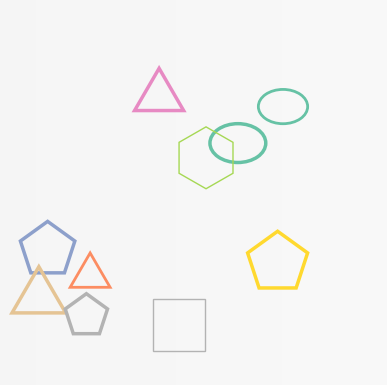[{"shape": "oval", "thickness": 2, "radius": 0.32, "center": [0.73, 0.723]}, {"shape": "oval", "thickness": 2.5, "radius": 0.36, "center": [0.614, 0.628]}, {"shape": "triangle", "thickness": 2, "radius": 0.3, "center": [0.233, 0.284]}, {"shape": "pentagon", "thickness": 2.5, "radius": 0.37, "center": [0.123, 0.351]}, {"shape": "triangle", "thickness": 2.5, "radius": 0.37, "center": [0.411, 0.749]}, {"shape": "hexagon", "thickness": 1, "radius": 0.4, "center": [0.532, 0.59]}, {"shape": "pentagon", "thickness": 2.5, "radius": 0.41, "center": [0.716, 0.318]}, {"shape": "triangle", "thickness": 2.5, "radius": 0.4, "center": [0.1, 0.227]}, {"shape": "square", "thickness": 1, "radius": 0.34, "center": [0.461, 0.156]}, {"shape": "pentagon", "thickness": 2.5, "radius": 0.29, "center": [0.223, 0.18]}]